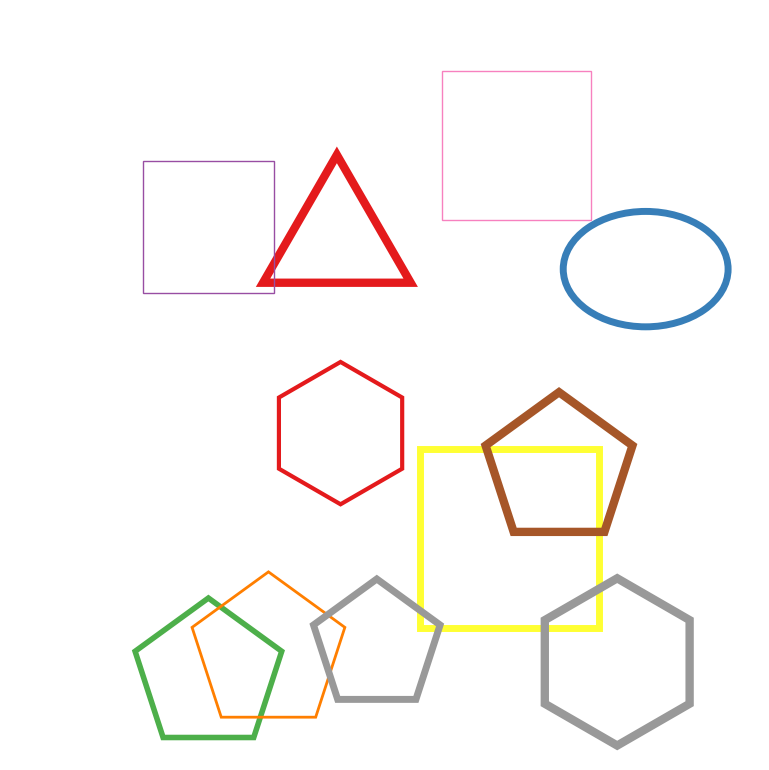[{"shape": "hexagon", "thickness": 1.5, "radius": 0.46, "center": [0.442, 0.438]}, {"shape": "triangle", "thickness": 3, "radius": 0.55, "center": [0.437, 0.688]}, {"shape": "oval", "thickness": 2.5, "radius": 0.54, "center": [0.839, 0.65]}, {"shape": "pentagon", "thickness": 2, "radius": 0.5, "center": [0.271, 0.123]}, {"shape": "square", "thickness": 0.5, "radius": 0.43, "center": [0.271, 0.705]}, {"shape": "pentagon", "thickness": 1, "radius": 0.52, "center": [0.349, 0.153]}, {"shape": "square", "thickness": 2.5, "radius": 0.58, "center": [0.662, 0.3]}, {"shape": "pentagon", "thickness": 3, "radius": 0.5, "center": [0.726, 0.39]}, {"shape": "square", "thickness": 0.5, "radius": 0.48, "center": [0.671, 0.811]}, {"shape": "hexagon", "thickness": 3, "radius": 0.54, "center": [0.802, 0.14]}, {"shape": "pentagon", "thickness": 2.5, "radius": 0.43, "center": [0.489, 0.162]}]